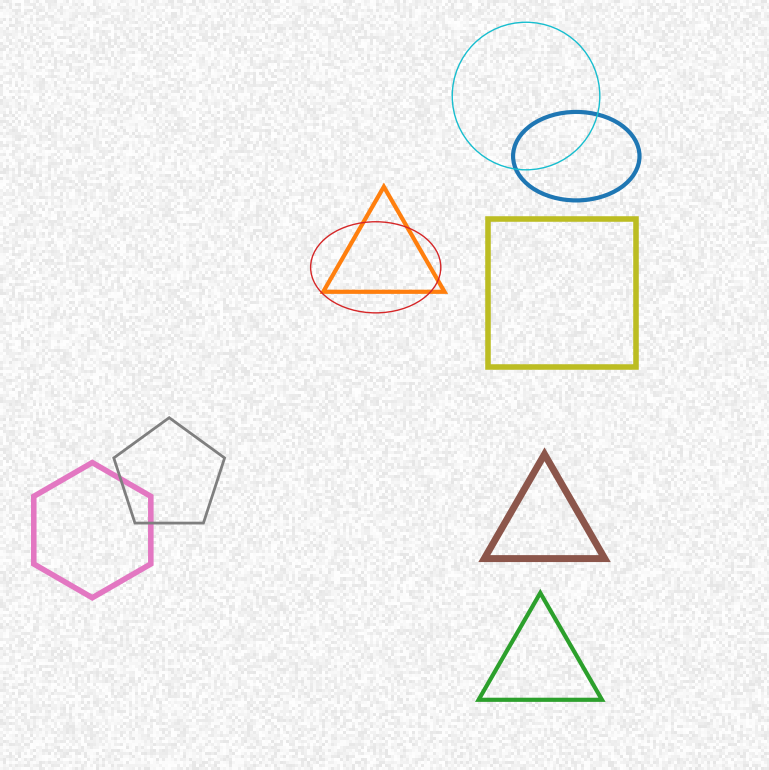[{"shape": "oval", "thickness": 1.5, "radius": 0.41, "center": [0.748, 0.797]}, {"shape": "triangle", "thickness": 1.5, "radius": 0.45, "center": [0.499, 0.667]}, {"shape": "triangle", "thickness": 1.5, "radius": 0.46, "center": [0.702, 0.137]}, {"shape": "oval", "thickness": 0.5, "radius": 0.42, "center": [0.488, 0.653]}, {"shape": "triangle", "thickness": 2.5, "radius": 0.45, "center": [0.707, 0.32]}, {"shape": "hexagon", "thickness": 2, "radius": 0.44, "center": [0.12, 0.311]}, {"shape": "pentagon", "thickness": 1, "radius": 0.38, "center": [0.22, 0.382]}, {"shape": "square", "thickness": 2, "radius": 0.48, "center": [0.73, 0.62]}, {"shape": "circle", "thickness": 0.5, "radius": 0.48, "center": [0.683, 0.875]}]